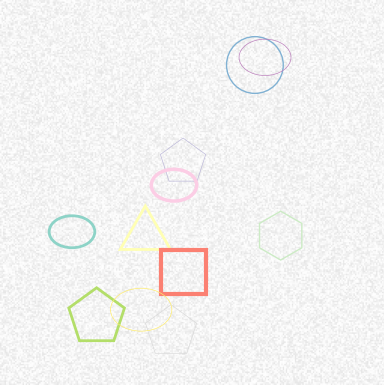[{"shape": "oval", "thickness": 2, "radius": 0.3, "center": [0.187, 0.398]}, {"shape": "triangle", "thickness": 2, "radius": 0.38, "center": [0.378, 0.39]}, {"shape": "pentagon", "thickness": 0.5, "radius": 0.31, "center": [0.475, 0.58]}, {"shape": "square", "thickness": 3, "radius": 0.29, "center": [0.476, 0.293]}, {"shape": "circle", "thickness": 1, "radius": 0.37, "center": [0.662, 0.831]}, {"shape": "pentagon", "thickness": 2, "radius": 0.38, "center": [0.251, 0.177]}, {"shape": "oval", "thickness": 2.5, "radius": 0.29, "center": [0.452, 0.519]}, {"shape": "pentagon", "thickness": 0.5, "radius": 0.35, "center": [0.444, 0.139]}, {"shape": "oval", "thickness": 0.5, "radius": 0.34, "center": [0.688, 0.851]}, {"shape": "hexagon", "thickness": 1, "radius": 0.32, "center": [0.729, 0.388]}, {"shape": "oval", "thickness": 0.5, "radius": 0.4, "center": [0.367, 0.196]}]